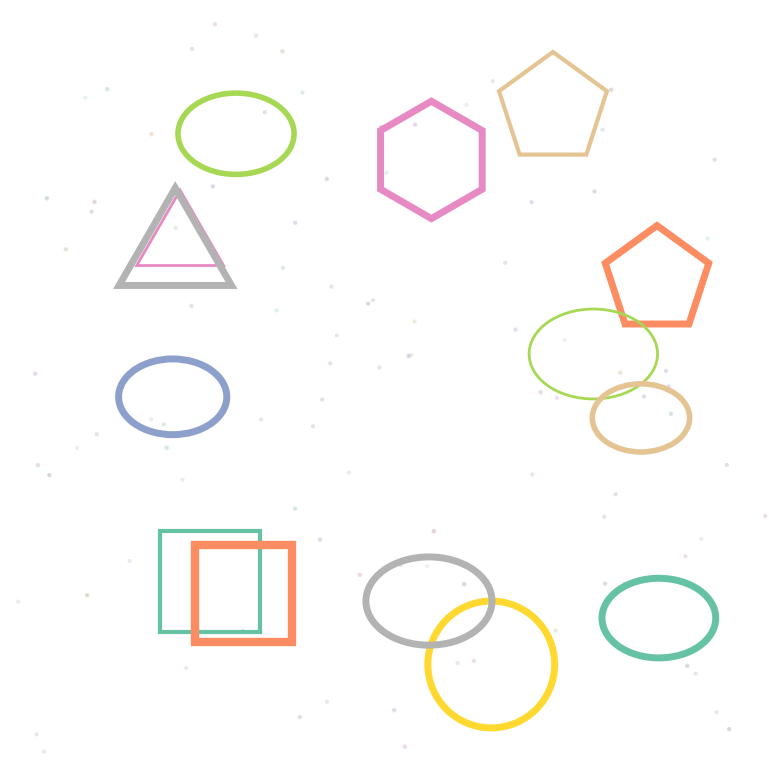[{"shape": "square", "thickness": 1.5, "radius": 0.33, "center": [0.273, 0.244]}, {"shape": "oval", "thickness": 2.5, "radius": 0.37, "center": [0.856, 0.197]}, {"shape": "square", "thickness": 3, "radius": 0.31, "center": [0.316, 0.229]}, {"shape": "pentagon", "thickness": 2.5, "radius": 0.35, "center": [0.853, 0.636]}, {"shape": "oval", "thickness": 2.5, "radius": 0.35, "center": [0.224, 0.485]}, {"shape": "hexagon", "thickness": 2.5, "radius": 0.38, "center": [0.56, 0.792]}, {"shape": "triangle", "thickness": 1, "radius": 0.33, "center": [0.234, 0.688]}, {"shape": "oval", "thickness": 1, "radius": 0.42, "center": [0.771, 0.54]}, {"shape": "oval", "thickness": 2, "radius": 0.38, "center": [0.307, 0.826]}, {"shape": "circle", "thickness": 2.5, "radius": 0.41, "center": [0.638, 0.137]}, {"shape": "oval", "thickness": 2, "radius": 0.32, "center": [0.832, 0.457]}, {"shape": "pentagon", "thickness": 1.5, "radius": 0.37, "center": [0.718, 0.859]}, {"shape": "triangle", "thickness": 2.5, "radius": 0.42, "center": [0.228, 0.671]}, {"shape": "oval", "thickness": 2.5, "radius": 0.41, "center": [0.557, 0.219]}]